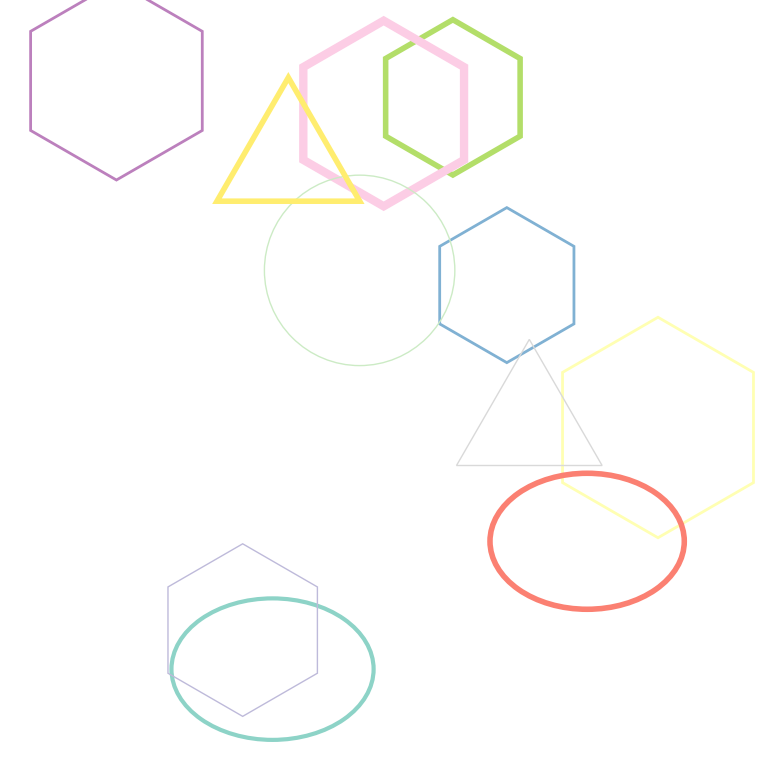[{"shape": "oval", "thickness": 1.5, "radius": 0.66, "center": [0.354, 0.131]}, {"shape": "hexagon", "thickness": 1, "radius": 0.72, "center": [0.855, 0.445]}, {"shape": "hexagon", "thickness": 0.5, "radius": 0.56, "center": [0.315, 0.182]}, {"shape": "oval", "thickness": 2, "radius": 0.63, "center": [0.763, 0.297]}, {"shape": "hexagon", "thickness": 1, "radius": 0.5, "center": [0.658, 0.63]}, {"shape": "hexagon", "thickness": 2, "radius": 0.5, "center": [0.588, 0.874]}, {"shape": "hexagon", "thickness": 3, "radius": 0.6, "center": [0.498, 0.853]}, {"shape": "triangle", "thickness": 0.5, "radius": 0.55, "center": [0.687, 0.45]}, {"shape": "hexagon", "thickness": 1, "radius": 0.64, "center": [0.151, 0.895]}, {"shape": "circle", "thickness": 0.5, "radius": 0.62, "center": [0.467, 0.649]}, {"shape": "triangle", "thickness": 2, "radius": 0.54, "center": [0.374, 0.792]}]